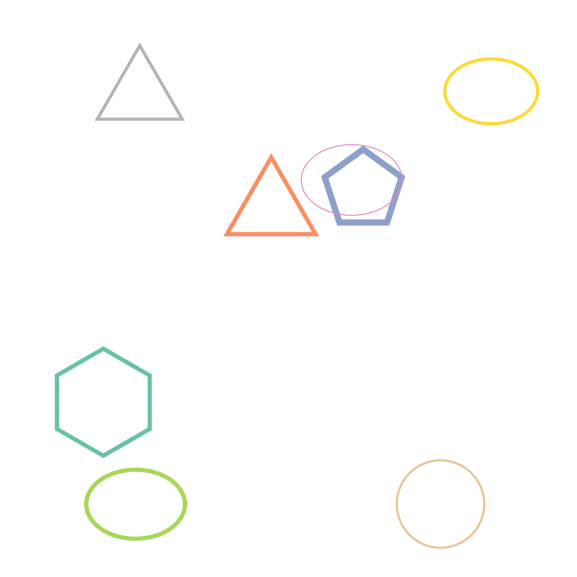[{"shape": "hexagon", "thickness": 2, "radius": 0.46, "center": [0.179, 0.303]}, {"shape": "triangle", "thickness": 2, "radius": 0.44, "center": [0.47, 0.638]}, {"shape": "pentagon", "thickness": 3, "radius": 0.35, "center": [0.629, 0.671]}, {"shape": "oval", "thickness": 0.5, "radius": 0.44, "center": [0.609, 0.688]}, {"shape": "oval", "thickness": 2, "radius": 0.43, "center": [0.235, 0.126]}, {"shape": "oval", "thickness": 1.5, "radius": 0.4, "center": [0.851, 0.841]}, {"shape": "circle", "thickness": 1, "radius": 0.38, "center": [0.763, 0.126]}, {"shape": "triangle", "thickness": 1.5, "radius": 0.42, "center": [0.242, 0.835]}]